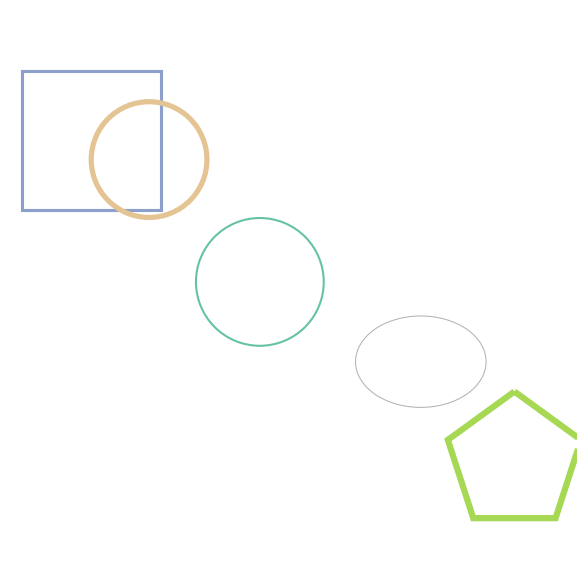[{"shape": "circle", "thickness": 1, "radius": 0.55, "center": [0.45, 0.511]}, {"shape": "square", "thickness": 1.5, "radius": 0.6, "center": [0.159, 0.755]}, {"shape": "pentagon", "thickness": 3, "radius": 0.61, "center": [0.891, 0.2]}, {"shape": "circle", "thickness": 2.5, "radius": 0.5, "center": [0.258, 0.723]}, {"shape": "oval", "thickness": 0.5, "radius": 0.57, "center": [0.729, 0.373]}]